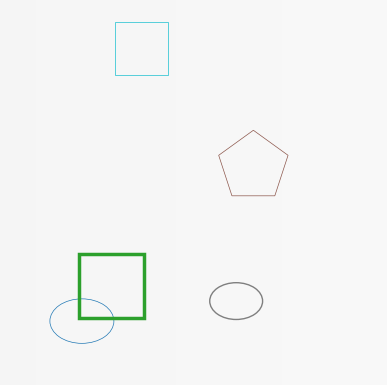[{"shape": "oval", "thickness": 0.5, "radius": 0.41, "center": [0.211, 0.166]}, {"shape": "square", "thickness": 2.5, "radius": 0.41, "center": [0.288, 0.257]}, {"shape": "pentagon", "thickness": 0.5, "radius": 0.47, "center": [0.654, 0.568]}, {"shape": "oval", "thickness": 1, "radius": 0.34, "center": [0.609, 0.218]}, {"shape": "square", "thickness": 0.5, "radius": 0.34, "center": [0.366, 0.875]}]